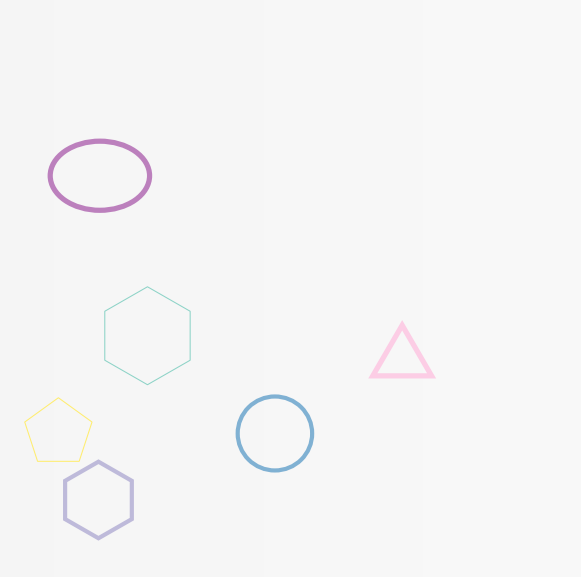[{"shape": "hexagon", "thickness": 0.5, "radius": 0.42, "center": [0.254, 0.418]}, {"shape": "hexagon", "thickness": 2, "radius": 0.33, "center": [0.169, 0.133]}, {"shape": "circle", "thickness": 2, "radius": 0.32, "center": [0.473, 0.249]}, {"shape": "triangle", "thickness": 2.5, "radius": 0.29, "center": [0.692, 0.377]}, {"shape": "oval", "thickness": 2.5, "radius": 0.43, "center": [0.172, 0.695]}, {"shape": "pentagon", "thickness": 0.5, "radius": 0.3, "center": [0.1, 0.25]}]